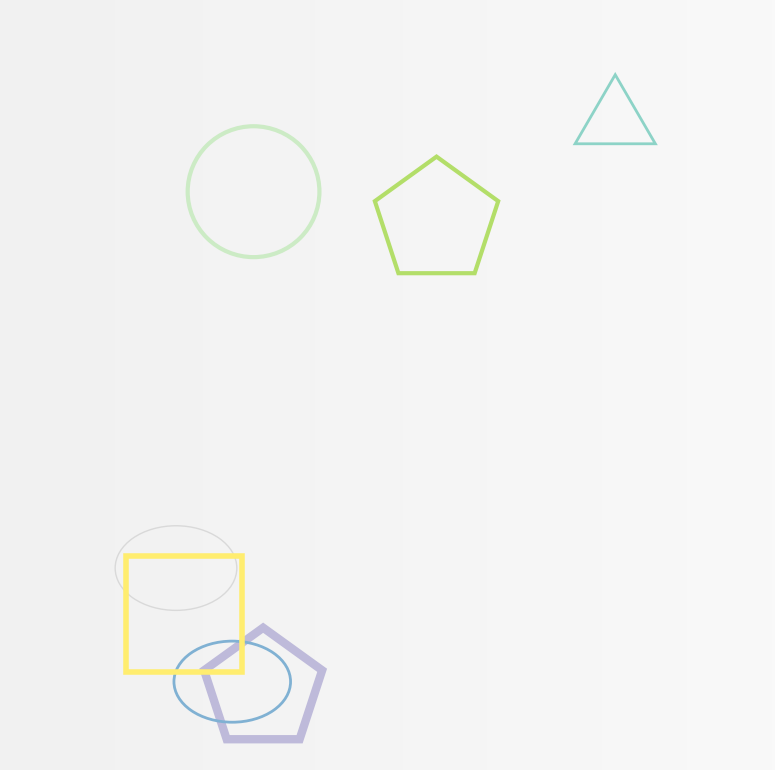[{"shape": "triangle", "thickness": 1, "radius": 0.3, "center": [0.794, 0.843]}, {"shape": "pentagon", "thickness": 3, "radius": 0.4, "center": [0.34, 0.105]}, {"shape": "oval", "thickness": 1, "radius": 0.38, "center": [0.3, 0.115]}, {"shape": "pentagon", "thickness": 1.5, "radius": 0.42, "center": [0.563, 0.713]}, {"shape": "oval", "thickness": 0.5, "radius": 0.39, "center": [0.227, 0.262]}, {"shape": "circle", "thickness": 1.5, "radius": 0.42, "center": [0.327, 0.751]}, {"shape": "square", "thickness": 2, "radius": 0.38, "center": [0.237, 0.203]}]